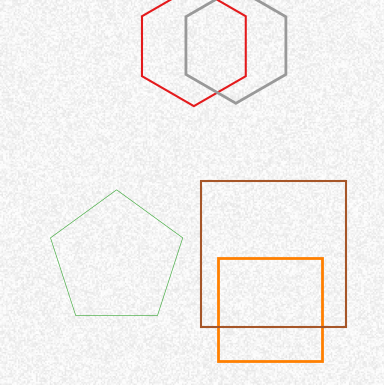[{"shape": "hexagon", "thickness": 1.5, "radius": 0.78, "center": [0.504, 0.88]}, {"shape": "pentagon", "thickness": 0.5, "radius": 0.9, "center": [0.303, 0.326]}, {"shape": "square", "thickness": 2, "radius": 0.67, "center": [0.701, 0.196]}, {"shape": "square", "thickness": 1.5, "radius": 0.95, "center": [0.711, 0.34]}, {"shape": "hexagon", "thickness": 2, "radius": 0.75, "center": [0.613, 0.882]}]